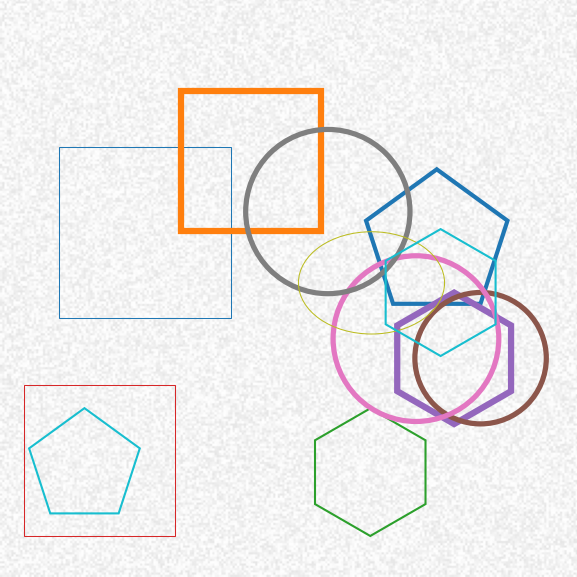[{"shape": "square", "thickness": 0.5, "radius": 0.74, "center": [0.251, 0.596]}, {"shape": "pentagon", "thickness": 2, "radius": 0.64, "center": [0.756, 0.577]}, {"shape": "square", "thickness": 3, "radius": 0.61, "center": [0.435, 0.72]}, {"shape": "hexagon", "thickness": 1, "radius": 0.55, "center": [0.641, 0.182]}, {"shape": "square", "thickness": 0.5, "radius": 0.65, "center": [0.172, 0.202]}, {"shape": "hexagon", "thickness": 3, "radius": 0.57, "center": [0.786, 0.379]}, {"shape": "circle", "thickness": 2.5, "radius": 0.57, "center": [0.832, 0.379]}, {"shape": "circle", "thickness": 2.5, "radius": 0.72, "center": [0.72, 0.413]}, {"shape": "circle", "thickness": 2.5, "radius": 0.71, "center": [0.568, 0.633]}, {"shape": "oval", "thickness": 0.5, "radius": 0.63, "center": [0.643, 0.509]}, {"shape": "pentagon", "thickness": 1, "radius": 0.5, "center": [0.146, 0.192]}, {"shape": "hexagon", "thickness": 1, "radius": 0.55, "center": [0.763, 0.493]}]